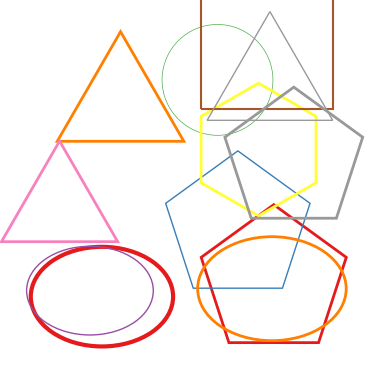[{"shape": "pentagon", "thickness": 2, "radius": 0.99, "center": [0.711, 0.27]}, {"shape": "oval", "thickness": 3, "radius": 0.92, "center": [0.265, 0.23]}, {"shape": "pentagon", "thickness": 1, "radius": 0.99, "center": [0.618, 0.411]}, {"shape": "circle", "thickness": 0.5, "radius": 0.72, "center": [0.565, 0.792]}, {"shape": "oval", "thickness": 1, "radius": 0.82, "center": [0.234, 0.245]}, {"shape": "triangle", "thickness": 2, "radius": 0.95, "center": [0.313, 0.728]}, {"shape": "oval", "thickness": 2, "radius": 0.96, "center": [0.706, 0.25]}, {"shape": "hexagon", "thickness": 2, "radius": 0.86, "center": [0.672, 0.612]}, {"shape": "square", "thickness": 1.5, "radius": 0.85, "center": [0.694, 0.887]}, {"shape": "triangle", "thickness": 2, "radius": 0.87, "center": [0.155, 0.459]}, {"shape": "triangle", "thickness": 1, "radius": 0.94, "center": [0.701, 0.782]}, {"shape": "pentagon", "thickness": 2, "radius": 0.94, "center": [0.763, 0.585]}]